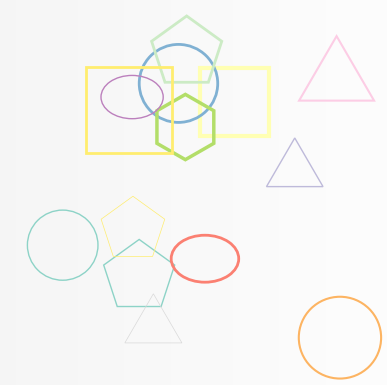[{"shape": "circle", "thickness": 1, "radius": 0.46, "center": [0.162, 0.363]}, {"shape": "pentagon", "thickness": 1, "radius": 0.48, "center": [0.359, 0.282]}, {"shape": "square", "thickness": 3, "radius": 0.44, "center": [0.605, 0.735]}, {"shape": "triangle", "thickness": 1, "radius": 0.42, "center": [0.761, 0.557]}, {"shape": "oval", "thickness": 2, "radius": 0.44, "center": [0.529, 0.328]}, {"shape": "circle", "thickness": 2, "radius": 0.51, "center": [0.461, 0.783]}, {"shape": "circle", "thickness": 1.5, "radius": 0.53, "center": [0.877, 0.123]}, {"shape": "hexagon", "thickness": 2.5, "radius": 0.42, "center": [0.478, 0.67]}, {"shape": "triangle", "thickness": 1.5, "radius": 0.56, "center": [0.869, 0.794]}, {"shape": "triangle", "thickness": 0.5, "radius": 0.43, "center": [0.396, 0.152]}, {"shape": "oval", "thickness": 1, "radius": 0.4, "center": [0.341, 0.748]}, {"shape": "pentagon", "thickness": 2, "radius": 0.48, "center": [0.482, 0.863]}, {"shape": "square", "thickness": 2, "radius": 0.56, "center": [0.333, 0.714]}, {"shape": "pentagon", "thickness": 0.5, "radius": 0.43, "center": [0.343, 0.404]}]